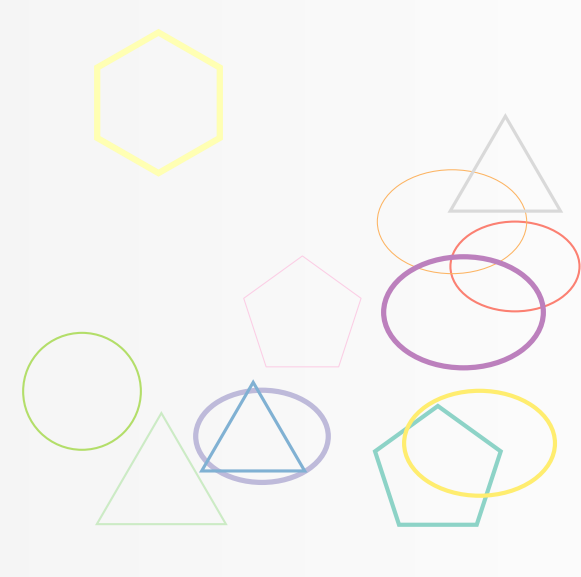[{"shape": "pentagon", "thickness": 2, "radius": 0.57, "center": [0.753, 0.182]}, {"shape": "hexagon", "thickness": 3, "radius": 0.61, "center": [0.273, 0.821]}, {"shape": "oval", "thickness": 2.5, "radius": 0.57, "center": [0.451, 0.244]}, {"shape": "oval", "thickness": 1, "radius": 0.56, "center": [0.886, 0.538]}, {"shape": "triangle", "thickness": 1.5, "radius": 0.51, "center": [0.436, 0.235]}, {"shape": "oval", "thickness": 0.5, "radius": 0.64, "center": [0.778, 0.615]}, {"shape": "circle", "thickness": 1, "radius": 0.51, "center": [0.141, 0.322]}, {"shape": "pentagon", "thickness": 0.5, "radius": 0.53, "center": [0.52, 0.45]}, {"shape": "triangle", "thickness": 1.5, "radius": 0.55, "center": [0.869, 0.688]}, {"shape": "oval", "thickness": 2.5, "radius": 0.69, "center": [0.797, 0.458]}, {"shape": "triangle", "thickness": 1, "radius": 0.64, "center": [0.278, 0.156]}, {"shape": "oval", "thickness": 2, "radius": 0.65, "center": [0.825, 0.232]}]